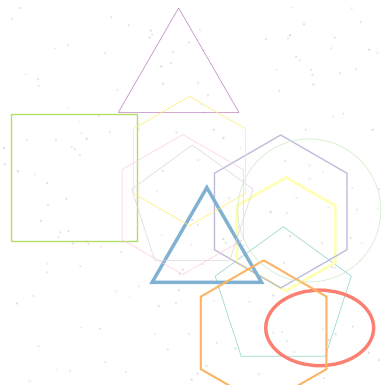[{"shape": "pentagon", "thickness": 0.5, "radius": 0.93, "center": [0.736, 0.225]}, {"shape": "hexagon", "thickness": 2, "radius": 0.74, "center": [0.743, 0.392]}, {"shape": "hexagon", "thickness": 1, "radius": 0.99, "center": [0.729, 0.451]}, {"shape": "oval", "thickness": 2.5, "radius": 0.7, "center": [0.83, 0.148]}, {"shape": "triangle", "thickness": 2.5, "radius": 0.82, "center": [0.537, 0.349]}, {"shape": "hexagon", "thickness": 1.5, "radius": 0.94, "center": [0.685, 0.135]}, {"shape": "square", "thickness": 1, "radius": 0.82, "center": [0.191, 0.539]}, {"shape": "hexagon", "thickness": 0.5, "radius": 0.91, "center": [0.475, 0.469]}, {"shape": "pentagon", "thickness": 0.5, "radius": 0.83, "center": [0.5, 0.458]}, {"shape": "triangle", "thickness": 0.5, "radius": 0.91, "center": [0.464, 0.798]}, {"shape": "circle", "thickness": 0.5, "radius": 0.93, "center": [0.803, 0.453]}, {"shape": "hexagon", "thickness": 0.5, "radius": 0.84, "center": [0.492, 0.582]}]